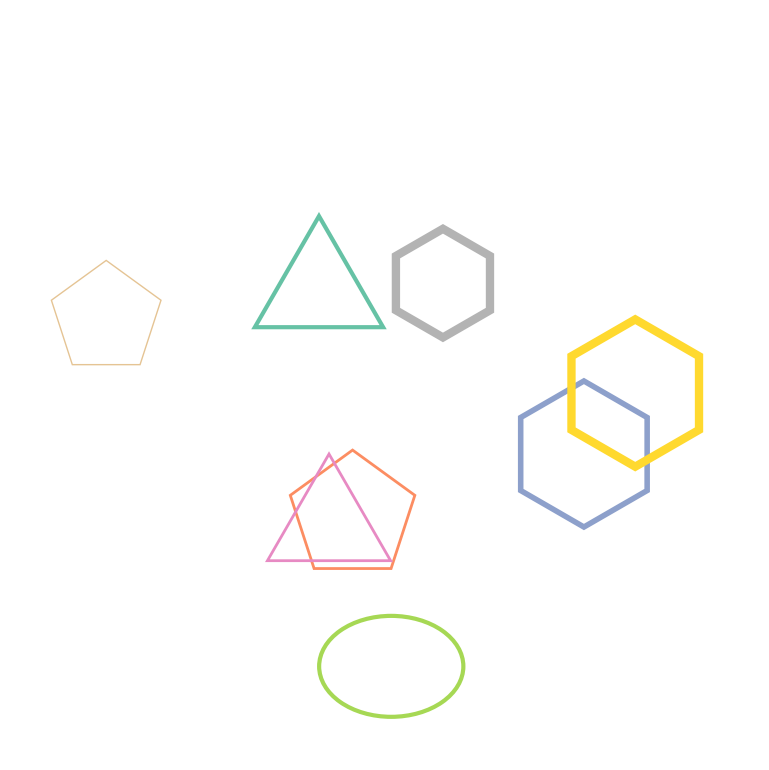[{"shape": "triangle", "thickness": 1.5, "radius": 0.48, "center": [0.414, 0.623]}, {"shape": "pentagon", "thickness": 1, "radius": 0.43, "center": [0.458, 0.33]}, {"shape": "hexagon", "thickness": 2, "radius": 0.47, "center": [0.758, 0.41]}, {"shape": "triangle", "thickness": 1, "radius": 0.46, "center": [0.427, 0.318]}, {"shape": "oval", "thickness": 1.5, "radius": 0.47, "center": [0.508, 0.135]}, {"shape": "hexagon", "thickness": 3, "radius": 0.48, "center": [0.825, 0.49]}, {"shape": "pentagon", "thickness": 0.5, "radius": 0.37, "center": [0.138, 0.587]}, {"shape": "hexagon", "thickness": 3, "radius": 0.35, "center": [0.575, 0.632]}]